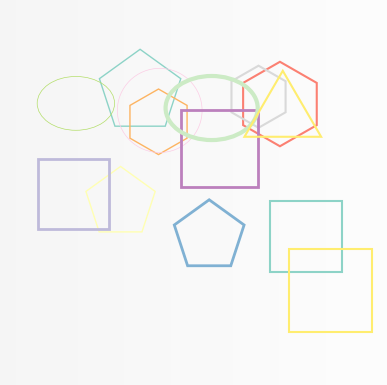[{"shape": "pentagon", "thickness": 1, "radius": 0.55, "center": [0.362, 0.762]}, {"shape": "square", "thickness": 1.5, "radius": 0.46, "center": [0.79, 0.385]}, {"shape": "pentagon", "thickness": 1, "radius": 0.47, "center": [0.311, 0.474]}, {"shape": "square", "thickness": 2, "radius": 0.46, "center": [0.19, 0.497]}, {"shape": "hexagon", "thickness": 1.5, "radius": 0.55, "center": [0.722, 0.73]}, {"shape": "pentagon", "thickness": 2, "radius": 0.47, "center": [0.54, 0.386]}, {"shape": "hexagon", "thickness": 1, "radius": 0.43, "center": [0.409, 0.684]}, {"shape": "oval", "thickness": 0.5, "radius": 0.5, "center": [0.196, 0.732]}, {"shape": "circle", "thickness": 0.5, "radius": 0.55, "center": [0.412, 0.713]}, {"shape": "hexagon", "thickness": 1.5, "radius": 0.4, "center": [0.667, 0.749]}, {"shape": "square", "thickness": 2, "radius": 0.5, "center": [0.567, 0.615]}, {"shape": "oval", "thickness": 3, "radius": 0.59, "center": [0.546, 0.719]}, {"shape": "triangle", "thickness": 1.5, "radius": 0.57, "center": [0.73, 0.702]}, {"shape": "square", "thickness": 1.5, "radius": 0.53, "center": [0.853, 0.245]}]